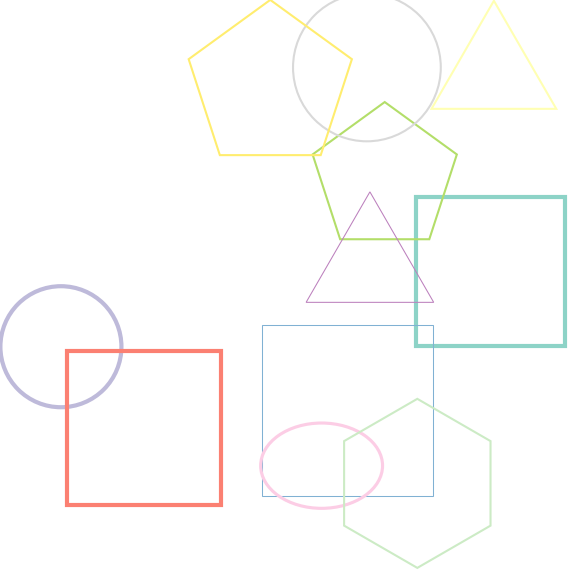[{"shape": "square", "thickness": 2, "radius": 0.65, "center": [0.849, 0.529]}, {"shape": "triangle", "thickness": 1, "radius": 0.62, "center": [0.855, 0.873]}, {"shape": "circle", "thickness": 2, "radius": 0.52, "center": [0.105, 0.399]}, {"shape": "square", "thickness": 2, "radius": 0.67, "center": [0.249, 0.258]}, {"shape": "square", "thickness": 0.5, "radius": 0.74, "center": [0.601, 0.289]}, {"shape": "pentagon", "thickness": 1, "radius": 0.66, "center": [0.666, 0.691]}, {"shape": "oval", "thickness": 1.5, "radius": 0.53, "center": [0.557, 0.193]}, {"shape": "circle", "thickness": 1, "radius": 0.64, "center": [0.635, 0.882]}, {"shape": "triangle", "thickness": 0.5, "radius": 0.64, "center": [0.641, 0.539]}, {"shape": "hexagon", "thickness": 1, "radius": 0.73, "center": [0.723, 0.162]}, {"shape": "pentagon", "thickness": 1, "radius": 0.74, "center": [0.468, 0.851]}]